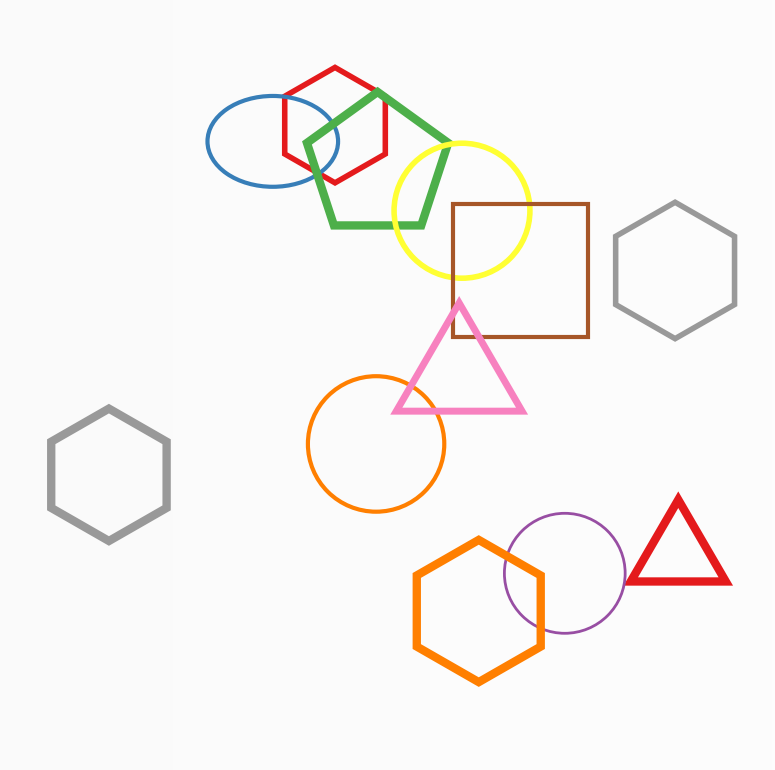[{"shape": "triangle", "thickness": 3, "radius": 0.35, "center": [0.875, 0.28]}, {"shape": "hexagon", "thickness": 2, "radius": 0.37, "center": [0.432, 0.837]}, {"shape": "oval", "thickness": 1.5, "radius": 0.42, "center": [0.352, 0.816]}, {"shape": "pentagon", "thickness": 3, "radius": 0.48, "center": [0.487, 0.785]}, {"shape": "circle", "thickness": 1, "radius": 0.39, "center": [0.729, 0.255]}, {"shape": "circle", "thickness": 1.5, "radius": 0.44, "center": [0.485, 0.423]}, {"shape": "hexagon", "thickness": 3, "radius": 0.46, "center": [0.618, 0.206]}, {"shape": "circle", "thickness": 2, "radius": 0.44, "center": [0.596, 0.726]}, {"shape": "square", "thickness": 1.5, "radius": 0.43, "center": [0.672, 0.648]}, {"shape": "triangle", "thickness": 2.5, "radius": 0.47, "center": [0.592, 0.513]}, {"shape": "hexagon", "thickness": 3, "radius": 0.43, "center": [0.141, 0.383]}, {"shape": "hexagon", "thickness": 2, "radius": 0.44, "center": [0.871, 0.649]}]